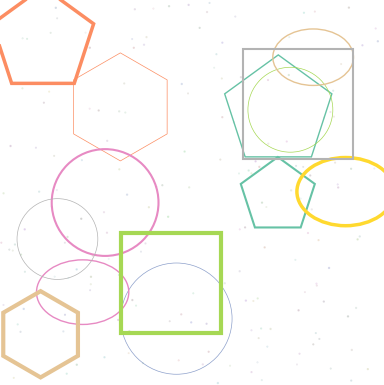[{"shape": "pentagon", "thickness": 1.5, "radius": 0.51, "center": [0.722, 0.491]}, {"shape": "pentagon", "thickness": 1, "radius": 0.73, "center": [0.723, 0.711]}, {"shape": "pentagon", "thickness": 2.5, "radius": 0.69, "center": [0.112, 0.895]}, {"shape": "hexagon", "thickness": 0.5, "radius": 0.7, "center": [0.313, 0.722]}, {"shape": "circle", "thickness": 0.5, "radius": 0.72, "center": [0.458, 0.172]}, {"shape": "circle", "thickness": 1.5, "radius": 0.69, "center": [0.273, 0.474]}, {"shape": "oval", "thickness": 1, "radius": 0.6, "center": [0.215, 0.241]}, {"shape": "square", "thickness": 3, "radius": 0.65, "center": [0.445, 0.265]}, {"shape": "circle", "thickness": 0.5, "radius": 0.55, "center": [0.754, 0.715]}, {"shape": "oval", "thickness": 2.5, "radius": 0.63, "center": [0.898, 0.502]}, {"shape": "oval", "thickness": 1, "radius": 0.52, "center": [0.813, 0.851]}, {"shape": "hexagon", "thickness": 3, "radius": 0.56, "center": [0.105, 0.132]}, {"shape": "circle", "thickness": 0.5, "radius": 0.52, "center": [0.149, 0.379]}, {"shape": "square", "thickness": 1.5, "radius": 0.72, "center": [0.775, 0.73]}]